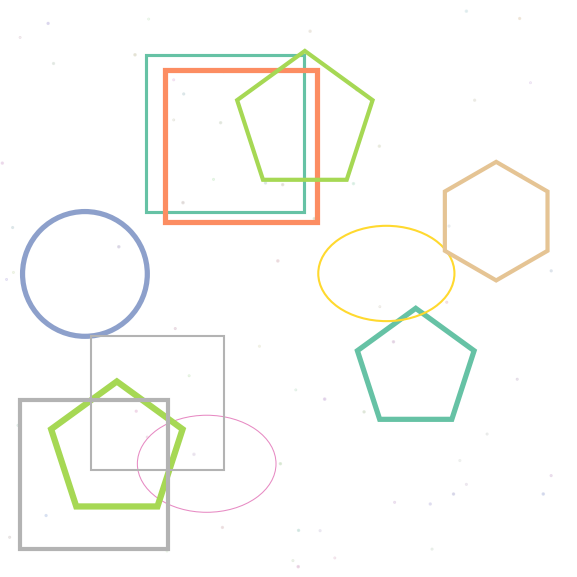[{"shape": "square", "thickness": 1.5, "radius": 0.68, "center": [0.39, 0.768]}, {"shape": "pentagon", "thickness": 2.5, "radius": 0.53, "center": [0.72, 0.359]}, {"shape": "square", "thickness": 2.5, "radius": 0.66, "center": [0.417, 0.746]}, {"shape": "circle", "thickness": 2.5, "radius": 0.54, "center": [0.147, 0.525]}, {"shape": "oval", "thickness": 0.5, "radius": 0.6, "center": [0.358, 0.196]}, {"shape": "pentagon", "thickness": 2, "radius": 0.62, "center": [0.528, 0.788]}, {"shape": "pentagon", "thickness": 3, "radius": 0.6, "center": [0.202, 0.219]}, {"shape": "oval", "thickness": 1, "radius": 0.59, "center": [0.669, 0.526]}, {"shape": "hexagon", "thickness": 2, "radius": 0.51, "center": [0.859, 0.616]}, {"shape": "square", "thickness": 2, "radius": 0.64, "center": [0.163, 0.178]}, {"shape": "square", "thickness": 1, "radius": 0.58, "center": [0.273, 0.302]}]